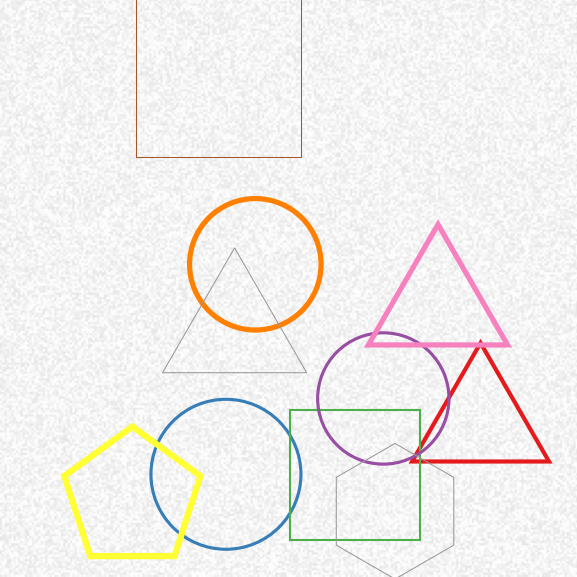[{"shape": "triangle", "thickness": 2, "radius": 0.68, "center": [0.832, 0.268]}, {"shape": "circle", "thickness": 1.5, "radius": 0.65, "center": [0.391, 0.178]}, {"shape": "square", "thickness": 1, "radius": 0.56, "center": [0.614, 0.177]}, {"shape": "circle", "thickness": 1.5, "radius": 0.57, "center": [0.664, 0.309]}, {"shape": "circle", "thickness": 2.5, "radius": 0.57, "center": [0.442, 0.541]}, {"shape": "pentagon", "thickness": 3, "radius": 0.62, "center": [0.229, 0.137]}, {"shape": "square", "thickness": 0.5, "radius": 0.71, "center": [0.379, 0.87]}, {"shape": "triangle", "thickness": 2.5, "radius": 0.7, "center": [0.758, 0.471]}, {"shape": "hexagon", "thickness": 0.5, "radius": 0.59, "center": [0.684, 0.114]}, {"shape": "triangle", "thickness": 0.5, "radius": 0.72, "center": [0.406, 0.426]}]